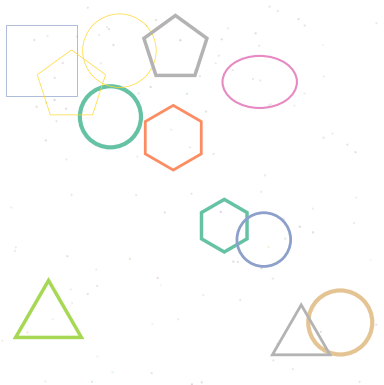[{"shape": "circle", "thickness": 3, "radius": 0.4, "center": [0.287, 0.697]}, {"shape": "hexagon", "thickness": 2.5, "radius": 0.34, "center": [0.583, 0.414]}, {"shape": "hexagon", "thickness": 2, "radius": 0.42, "center": [0.45, 0.642]}, {"shape": "square", "thickness": 0.5, "radius": 0.47, "center": [0.108, 0.843]}, {"shape": "circle", "thickness": 2, "radius": 0.35, "center": [0.685, 0.378]}, {"shape": "oval", "thickness": 1.5, "radius": 0.48, "center": [0.675, 0.787]}, {"shape": "triangle", "thickness": 2.5, "radius": 0.49, "center": [0.126, 0.173]}, {"shape": "circle", "thickness": 0.5, "radius": 0.48, "center": [0.31, 0.868]}, {"shape": "pentagon", "thickness": 0.5, "radius": 0.47, "center": [0.186, 0.777]}, {"shape": "circle", "thickness": 3, "radius": 0.42, "center": [0.884, 0.162]}, {"shape": "triangle", "thickness": 2, "radius": 0.43, "center": [0.782, 0.122]}, {"shape": "pentagon", "thickness": 2.5, "radius": 0.43, "center": [0.456, 0.874]}]